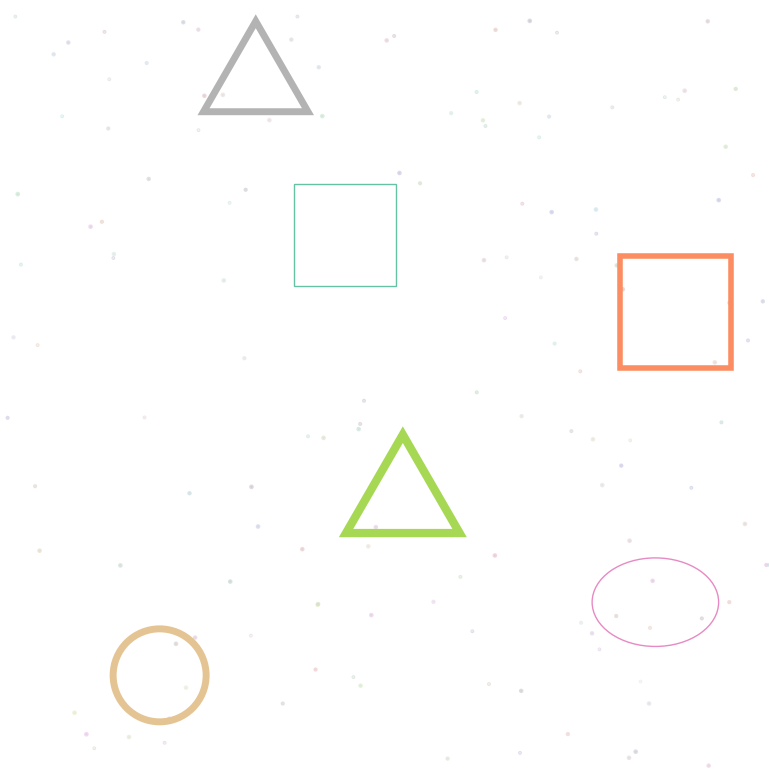[{"shape": "square", "thickness": 0.5, "radius": 0.33, "center": [0.448, 0.694]}, {"shape": "square", "thickness": 2, "radius": 0.36, "center": [0.877, 0.595]}, {"shape": "oval", "thickness": 0.5, "radius": 0.41, "center": [0.851, 0.218]}, {"shape": "triangle", "thickness": 3, "radius": 0.43, "center": [0.523, 0.35]}, {"shape": "circle", "thickness": 2.5, "radius": 0.3, "center": [0.207, 0.123]}, {"shape": "triangle", "thickness": 2.5, "radius": 0.39, "center": [0.332, 0.894]}]